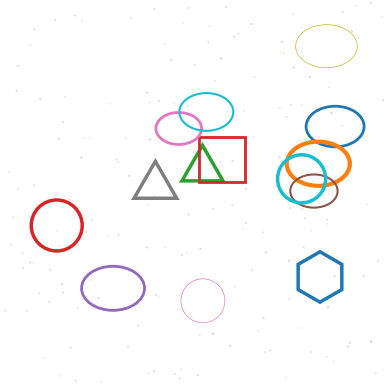[{"shape": "oval", "thickness": 2, "radius": 0.38, "center": [0.87, 0.671]}, {"shape": "hexagon", "thickness": 2.5, "radius": 0.33, "center": [0.831, 0.281]}, {"shape": "oval", "thickness": 3, "radius": 0.41, "center": [0.827, 0.575]}, {"shape": "triangle", "thickness": 2.5, "radius": 0.31, "center": [0.526, 0.561]}, {"shape": "circle", "thickness": 2.5, "radius": 0.33, "center": [0.147, 0.414]}, {"shape": "square", "thickness": 2, "radius": 0.3, "center": [0.577, 0.586]}, {"shape": "oval", "thickness": 2, "radius": 0.41, "center": [0.294, 0.251]}, {"shape": "oval", "thickness": 1.5, "radius": 0.31, "center": [0.815, 0.504]}, {"shape": "oval", "thickness": 2, "radius": 0.3, "center": [0.464, 0.666]}, {"shape": "circle", "thickness": 0.5, "radius": 0.29, "center": [0.527, 0.219]}, {"shape": "triangle", "thickness": 2.5, "radius": 0.32, "center": [0.404, 0.517]}, {"shape": "oval", "thickness": 0.5, "radius": 0.4, "center": [0.848, 0.88]}, {"shape": "circle", "thickness": 2.5, "radius": 0.31, "center": [0.783, 0.536]}, {"shape": "oval", "thickness": 1.5, "radius": 0.35, "center": [0.536, 0.709]}]